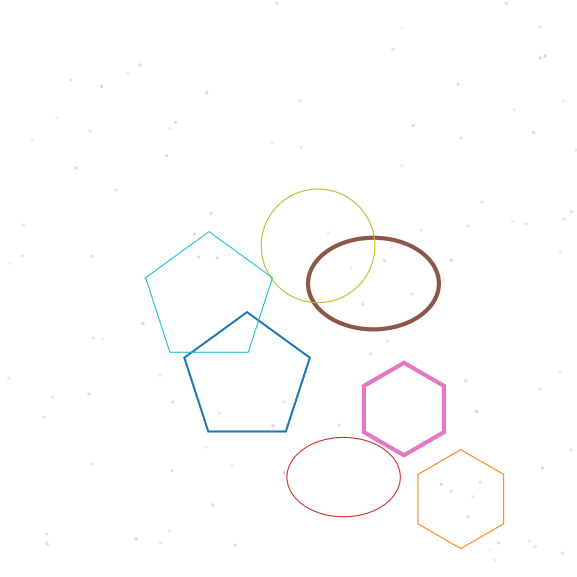[{"shape": "pentagon", "thickness": 1, "radius": 0.57, "center": [0.428, 0.344]}, {"shape": "hexagon", "thickness": 0.5, "radius": 0.43, "center": [0.798, 0.135]}, {"shape": "oval", "thickness": 0.5, "radius": 0.49, "center": [0.595, 0.173]}, {"shape": "oval", "thickness": 2, "radius": 0.57, "center": [0.647, 0.508]}, {"shape": "hexagon", "thickness": 2, "radius": 0.4, "center": [0.699, 0.291]}, {"shape": "circle", "thickness": 0.5, "radius": 0.49, "center": [0.551, 0.573]}, {"shape": "pentagon", "thickness": 0.5, "radius": 0.58, "center": [0.362, 0.483]}]